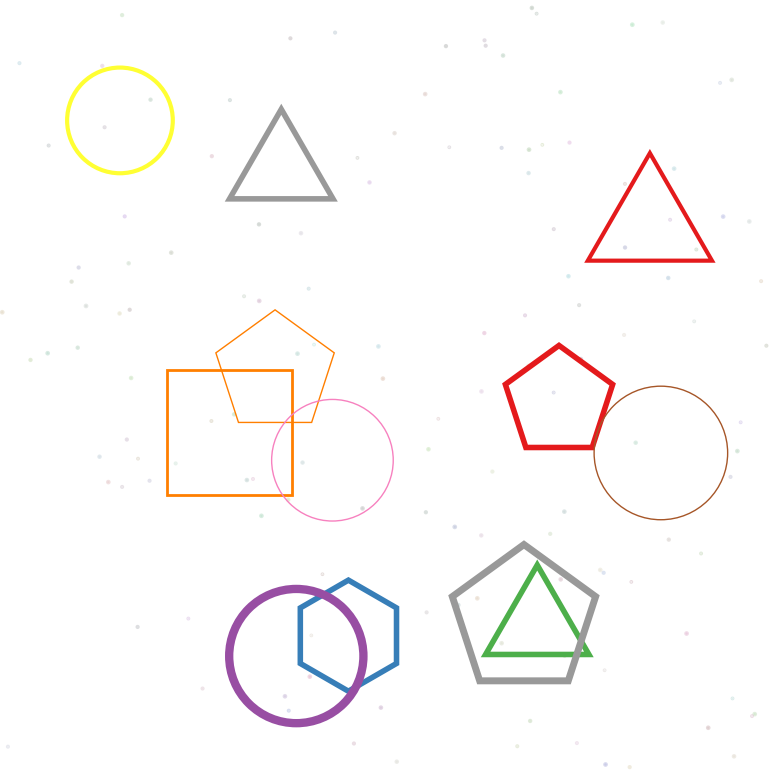[{"shape": "triangle", "thickness": 1.5, "radius": 0.47, "center": [0.844, 0.708]}, {"shape": "pentagon", "thickness": 2, "radius": 0.37, "center": [0.726, 0.478]}, {"shape": "hexagon", "thickness": 2, "radius": 0.36, "center": [0.452, 0.174]}, {"shape": "triangle", "thickness": 2, "radius": 0.39, "center": [0.698, 0.189]}, {"shape": "circle", "thickness": 3, "radius": 0.44, "center": [0.385, 0.148]}, {"shape": "pentagon", "thickness": 0.5, "radius": 0.4, "center": [0.357, 0.517]}, {"shape": "square", "thickness": 1, "radius": 0.41, "center": [0.298, 0.438]}, {"shape": "circle", "thickness": 1.5, "radius": 0.34, "center": [0.156, 0.844]}, {"shape": "circle", "thickness": 0.5, "radius": 0.43, "center": [0.858, 0.412]}, {"shape": "circle", "thickness": 0.5, "radius": 0.39, "center": [0.432, 0.402]}, {"shape": "pentagon", "thickness": 2.5, "radius": 0.49, "center": [0.68, 0.195]}, {"shape": "triangle", "thickness": 2, "radius": 0.39, "center": [0.365, 0.781]}]